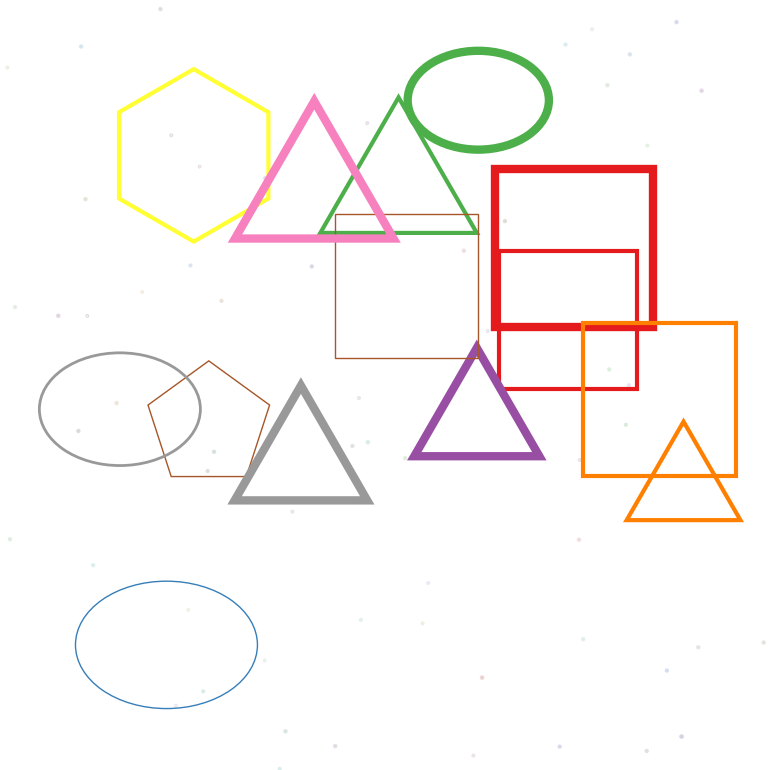[{"shape": "square", "thickness": 1.5, "radius": 0.45, "center": [0.738, 0.584]}, {"shape": "square", "thickness": 3, "radius": 0.51, "center": [0.745, 0.677]}, {"shape": "oval", "thickness": 0.5, "radius": 0.59, "center": [0.216, 0.163]}, {"shape": "oval", "thickness": 3, "radius": 0.46, "center": [0.621, 0.87]}, {"shape": "triangle", "thickness": 1.5, "radius": 0.59, "center": [0.518, 0.756]}, {"shape": "triangle", "thickness": 3, "radius": 0.47, "center": [0.619, 0.454]}, {"shape": "triangle", "thickness": 1.5, "radius": 0.43, "center": [0.888, 0.367]}, {"shape": "square", "thickness": 1.5, "radius": 0.5, "center": [0.856, 0.481]}, {"shape": "hexagon", "thickness": 1.5, "radius": 0.56, "center": [0.252, 0.798]}, {"shape": "pentagon", "thickness": 0.5, "radius": 0.42, "center": [0.271, 0.448]}, {"shape": "square", "thickness": 0.5, "radius": 0.47, "center": [0.528, 0.628]}, {"shape": "triangle", "thickness": 3, "radius": 0.59, "center": [0.408, 0.75]}, {"shape": "oval", "thickness": 1, "radius": 0.52, "center": [0.156, 0.469]}, {"shape": "triangle", "thickness": 3, "radius": 0.5, "center": [0.391, 0.4]}]